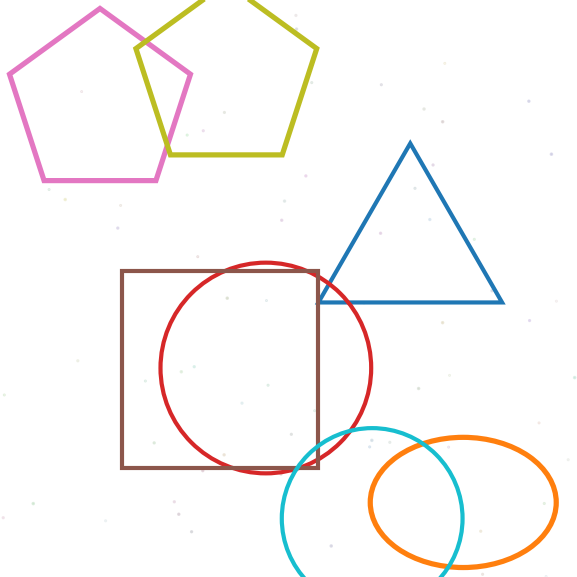[{"shape": "triangle", "thickness": 2, "radius": 0.92, "center": [0.71, 0.567]}, {"shape": "oval", "thickness": 2.5, "radius": 0.81, "center": [0.802, 0.129]}, {"shape": "circle", "thickness": 2, "radius": 0.91, "center": [0.46, 0.362]}, {"shape": "square", "thickness": 2, "radius": 0.85, "center": [0.381, 0.359]}, {"shape": "pentagon", "thickness": 2.5, "radius": 0.82, "center": [0.173, 0.82]}, {"shape": "pentagon", "thickness": 2.5, "radius": 0.82, "center": [0.392, 0.864]}, {"shape": "circle", "thickness": 2, "radius": 0.78, "center": [0.644, 0.101]}]